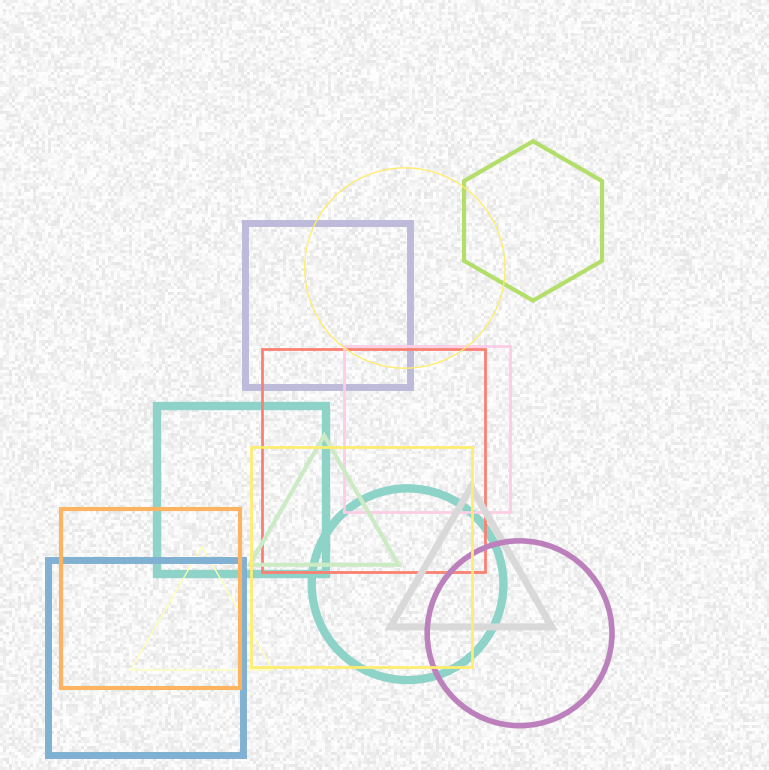[{"shape": "square", "thickness": 3, "radius": 0.55, "center": [0.314, 0.364]}, {"shape": "circle", "thickness": 3, "radius": 0.62, "center": [0.529, 0.241]}, {"shape": "triangle", "thickness": 0.5, "radius": 0.53, "center": [0.262, 0.183]}, {"shape": "square", "thickness": 2.5, "radius": 0.53, "center": [0.425, 0.604]}, {"shape": "square", "thickness": 1, "radius": 0.73, "center": [0.485, 0.402]}, {"shape": "square", "thickness": 2.5, "radius": 0.63, "center": [0.189, 0.146]}, {"shape": "square", "thickness": 1.5, "radius": 0.58, "center": [0.195, 0.223]}, {"shape": "hexagon", "thickness": 1.5, "radius": 0.52, "center": [0.692, 0.713]}, {"shape": "square", "thickness": 1, "radius": 0.54, "center": [0.555, 0.443]}, {"shape": "triangle", "thickness": 2.5, "radius": 0.61, "center": [0.612, 0.246]}, {"shape": "circle", "thickness": 2, "radius": 0.6, "center": [0.675, 0.178]}, {"shape": "triangle", "thickness": 1.5, "radius": 0.56, "center": [0.421, 0.322]}, {"shape": "square", "thickness": 1, "radius": 0.72, "center": [0.469, 0.277]}, {"shape": "circle", "thickness": 0.5, "radius": 0.65, "center": [0.526, 0.652]}]